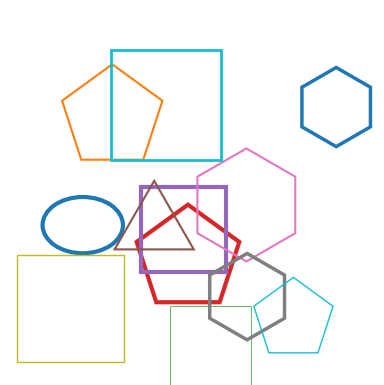[{"shape": "oval", "thickness": 3, "radius": 0.52, "center": [0.215, 0.415]}, {"shape": "hexagon", "thickness": 2.5, "radius": 0.51, "center": [0.873, 0.722]}, {"shape": "pentagon", "thickness": 1.5, "radius": 0.69, "center": [0.292, 0.696]}, {"shape": "square", "thickness": 0.5, "radius": 0.52, "center": [0.547, 0.101]}, {"shape": "pentagon", "thickness": 3, "radius": 0.7, "center": [0.488, 0.328]}, {"shape": "square", "thickness": 3, "radius": 0.55, "center": [0.477, 0.405]}, {"shape": "triangle", "thickness": 1.5, "radius": 0.59, "center": [0.4, 0.412]}, {"shape": "hexagon", "thickness": 1.5, "radius": 0.73, "center": [0.64, 0.468]}, {"shape": "hexagon", "thickness": 2.5, "radius": 0.56, "center": [0.642, 0.23]}, {"shape": "square", "thickness": 1, "radius": 0.7, "center": [0.183, 0.199]}, {"shape": "square", "thickness": 2, "radius": 0.72, "center": [0.432, 0.728]}, {"shape": "pentagon", "thickness": 1, "radius": 0.54, "center": [0.762, 0.171]}]